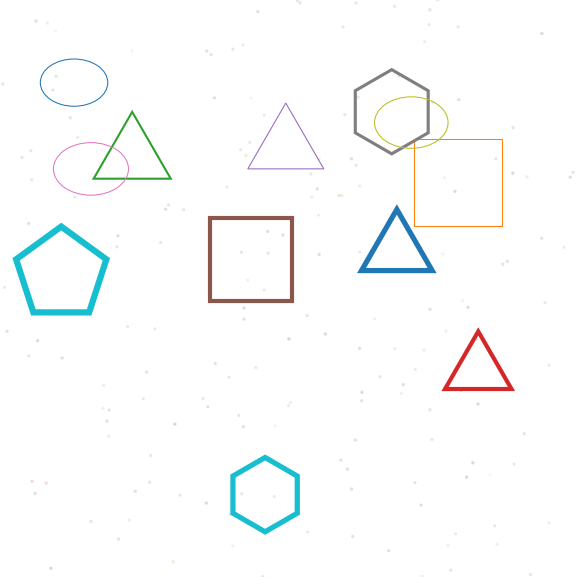[{"shape": "triangle", "thickness": 2.5, "radius": 0.35, "center": [0.687, 0.566]}, {"shape": "oval", "thickness": 0.5, "radius": 0.29, "center": [0.128, 0.856]}, {"shape": "square", "thickness": 0.5, "radius": 0.38, "center": [0.793, 0.683]}, {"shape": "triangle", "thickness": 1, "radius": 0.39, "center": [0.229, 0.728]}, {"shape": "triangle", "thickness": 2, "radius": 0.33, "center": [0.828, 0.359]}, {"shape": "triangle", "thickness": 0.5, "radius": 0.38, "center": [0.495, 0.745]}, {"shape": "square", "thickness": 2, "radius": 0.36, "center": [0.435, 0.55]}, {"shape": "oval", "thickness": 0.5, "radius": 0.32, "center": [0.158, 0.707]}, {"shape": "hexagon", "thickness": 1.5, "radius": 0.36, "center": [0.678, 0.806]}, {"shape": "oval", "thickness": 0.5, "radius": 0.32, "center": [0.712, 0.787]}, {"shape": "hexagon", "thickness": 2.5, "radius": 0.32, "center": [0.459, 0.143]}, {"shape": "pentagon", "thickness": 3, "radius": 0.41, "center": [0.106, 0.525]}]